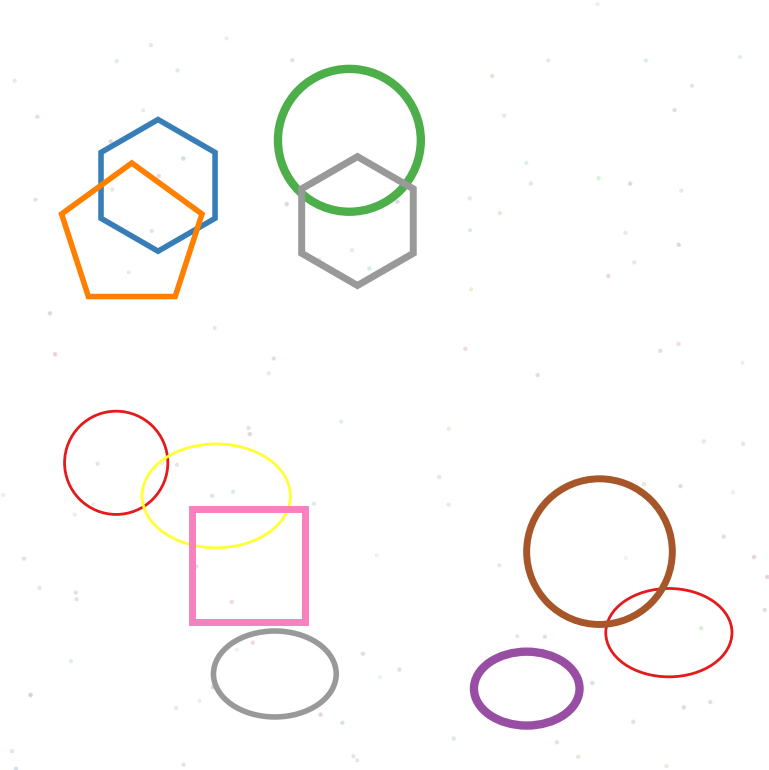[{"shape": "circle", "thickness": 1, "radius": 0.34, "center": [0.151, 0.399]}, {"shape": "oval", "thickness": 1, "radius": 0.41, "center": [0.869, 0.178]}, {"shape": "hexagon", "thickness": 2, "radius": 0.43, "center": [0.205, 0.759]}, {"shape": "circle", "thickness": 3, "radius": 0.46, "center": [0.454, 0.818]}, {"shape": "oval", "thickness": 3, "radius": 0.34, "center": [0.684, 0.106]}, {"shape": "pentagon", "thickness": 2, "radius": 0.48, "center": [0.171, 0.692]}, {"shape": "oval", "thickness": 1, "radius": 0.48, "center": [0.281, 0.356]}, {"shape": "circle", "thickness": 2.5, "radius": 0.47, "center": [0.779, 0.284]}, {"shape": "square", "thickness": 2.5, "radius": 0.37, "center": [0.323, 0.266]}, {"shape": "oval", "thickness": 2, "radius": 0.4, "center": [0.357, 0.125]}, {"shape": "hexagon", "thickness": 2.5, "radius": 0.42, "center": [0.464, 0.713]}]